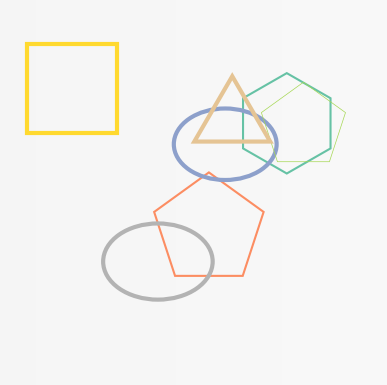[{"shape": "hexagon", "thickness": 1.5, "radius": 0.65, "center": [0.74, 0.68]}, {"shape": "pentagon", "thickness": 1.5, "radius": 0.74, "center": [0.539, 0.404]}, {"shape": "oval", "thickness": 3, "radius": 0.66, "center": [0.581, 0.625]}, {"shape": "pentagon", "thickness": 0.5, "radius": 0.57, "center": [0.783, 0.672]}, {"shape": "square", "thickness": 3, "radius": 0.58, "center": [0.186, 0.77]}, {"shape": "triangle", "thickness": 3, "radius": 0.57, "center": [0.599, 0.689]}, {"shape": "oval", "thickness": 3, "radius": 0.71, "center": [0.408, 0.321]}]